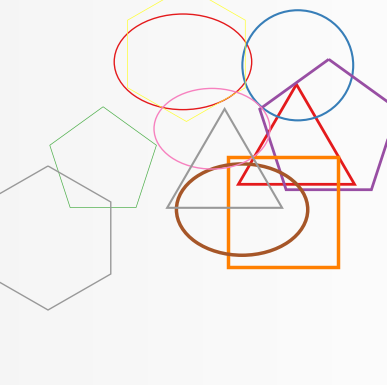[{"shape": "triangle", "thickness": 2, "radius": 0.87, "center": [0.765, 0.608]}, {"shape": "oval", "thickness": 1, "radius": 0.89, "center": [0.472, 0.839]}, {"shape": "circle", "thickness": 1.5, "radius": 0.72, "center": [0.768, 0.83]}, {"shape": "pentagon", "thickness": 0.5, "radius": 0.72, "center": [0.266, 0.578]}, {"shape": "pentagon", "thickness": 2, "radius": 0.94, "center": [0.848, 0.659]}, {"shape": "square", "thickness": 2.5, "radius": 0.71, "center": [0.731, 0.449]}, {"shape": "hexagon", "thickness": 0.5, "radius": 0.88, "center": [0.481, 0.86]}, {"shape": "oval", "thickness": 2.5, "radius": 0.85, "center": [0.625, 0.456]}, {"shape": "oval", "thickness": 1, "radius": 0.75, "center": [0.547, 0.666]}, {"shape": "triangle", "thickness": 1.5, "radius": 0.86, "center": [0.58, 0.546]}, {"shape": "hexagon", "thickness": 1, "radius": 0.94, "center": [0.124, 0.382]}]